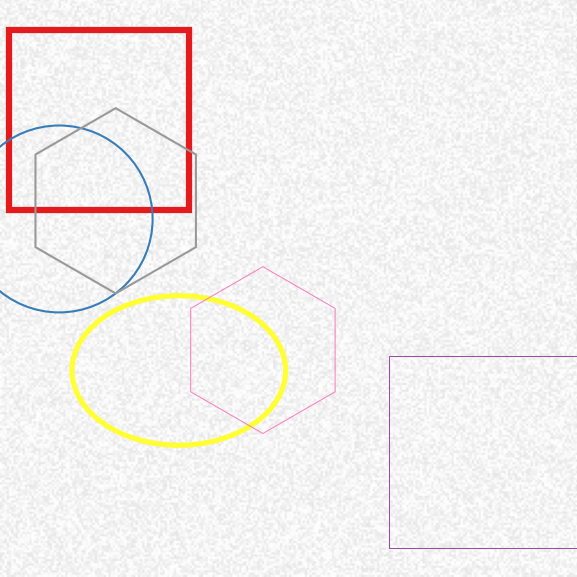[{"shape": "square", "thickness": 3, "radius": 0.78, "center": [0.171, 0.791]}, {"shape": "circle", "thickness": 1, "radius": 0.81, "center": [0.102, 0.62]}, {"shape": "square", "thickness": 0.5, "radius": 0.83, "center": [0.841, 0.217]}, {"shape": "oval", "thickness": 2.5, "radius": 0.92, "center": [0.31, 0.358]}, {"shape": "hexagon", "thickness": 0.5, "radius": 0.72, "center": [0.455, 0.393]}, {"shape": "hexagon", "thickness": 1, "radius": 0.8, "center": [0.2, 0.651]}]